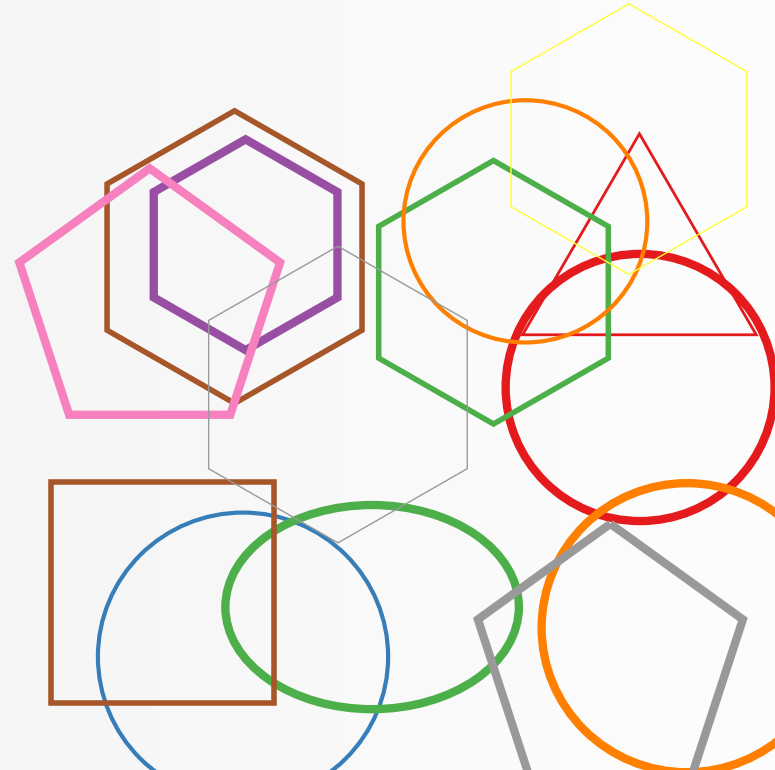[{"shape": "circle", "thickness": 3, "radius": 0.87, "center": [0.826, 0.497]}, {"shape": "triangle", "thickness": 1, "radius": 0.87, "center": [0.825, 0.652]}, {"shape": "circle", "thickness": 1.5, "radius": 0.94, "center": [0.314, 0.147]}, {"shape": "oval", "thickness": 3, "radius": 0.95, "center": [0.48, 0.212]}, {"shape": "hexagon", "thickness": 2, "radius": 0.86, "center": [0.637, 0.62]}, {"shape": "hexagon", "thickness": 3, "radius": 0.68, "center": [0.317, 0.682]}, {"shape": "circle", "thickness": 1.5, "radius": 0.79, "center": [0.678, 0.713]}, {"shape": "circle", "thickness": 3, "radius": 0.94, "center": [0.887, 0.185]}, {"shape": "hexagon", "thickness": 0.5, "radius": 0.88, "center": [0.811, 0.819]}, {"shape": "hexagon", "thickness": 2, "radius": 0.95, "center": [0.303, 0.666]}, {"shape": "square", "thickness": 2, "radius": 0.72, "center": [0.21, 0.23]}, {"shape": "pentagon", "thickness": 3, "radius": 0.88, "center": [0.193, 0.604]}, {"shape": "hexagon", "thickness": 0.5, "radius": 0.96, "center": [0.436, 0.488]}, {"shape": "pentagon", "thickness": 3, "radius": 0.9, "center": [0.788, 0.14]}]